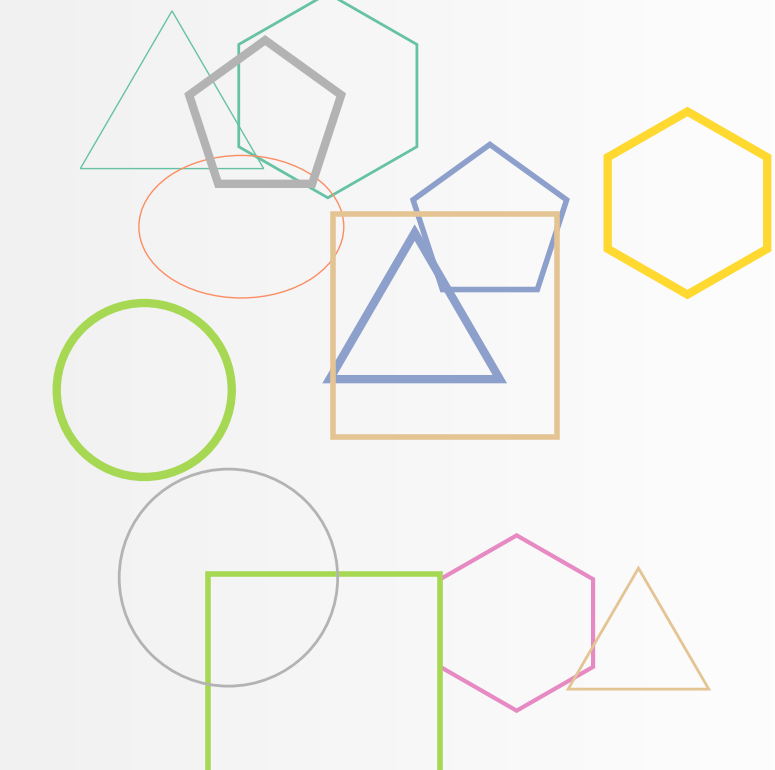[{"shape": "triangle", "thickness": 0.5, "radius": 0.68, "center": [0.222, 0.849]}, {"shape": "hexagon", "thickness": 1, "radius": 0.66, "center": [0.423, 0.876]}, {"shape": "oval", "thickness": 0.5, "radius": 0.66, "center": [0.311, 0.706]}, {"shape": "pentagon", "thickness": 2, "radius": 0.52, "center": [0.632, 0.708]}, {"shape": "triangle", "thickness": 3, "radius": 0.63, "center": [0.535, 0.571]}, {"shape": "hexagon", "thickness": 1.5, "radius": 0.57, "center": [0.667, 0.191]}, {"shape": "circle", "thickness": 3, "radius": 0.56, "center": [0.186, 0.494]}, {"shape": "square", "thickness": 2, "radius": 0.75, "center": [0.418, 0.105]}, {"shape": "hexagon", "thickness": 3, "radius": 0.59, "center": [0.887, 0.736]}, {"shape": "triangle", "thickness": 1, "radius": 0.52, "center": [0.824, 0.157]}, {"shape": "square", "thickness": 2, "radius": 0.72, "center": [0.575, 0.577]}, {"shape": "pentagon", "thickness": 3, "radius": 0.52, "center": [0.342, 0.845]}, {"shape": "circle", "thickness": 1, "radius": 0.7, "center": [0.295, 0.25]}]